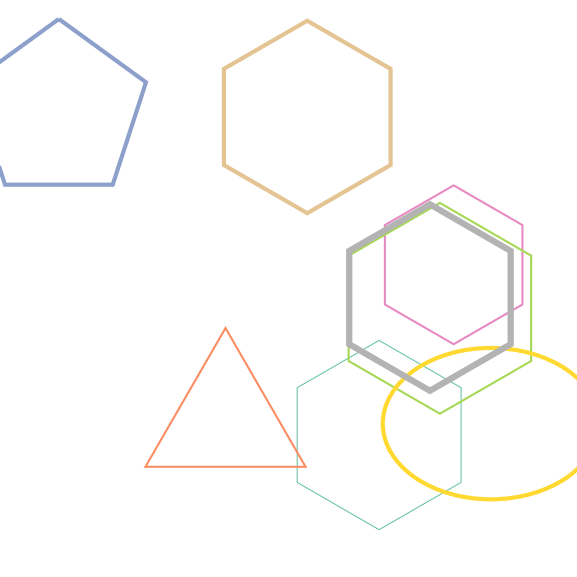[{"shape": "hexagon", "thickness": 0.5, "radius": 0.82, "center": [0.657, 0.246]}, {"shape": "triangle", "thickness": 1, "radius": 0.8, "center": [0.39, 0.271]}, {"shape": "pentagon", "thickness": 2, "radius": 0.79, "center": [0.102, 0.808]}, {"shape": "hexagon", "thickness": 1, "radius": 0.69, "center": [0.786, 0.541]}, {"shape": "hexagon", "thickness": 1, "radius": 0.91, "center": [0.762, 0.465]}, {"shape": "oval", "thickness": 2, "radius": 0.94, "center": [0.85, 0.266]}, {"shape": "hexagon", "thickness": 2, "radius": 0.83, "center": [0.532, 0.797]}, {"shape": "hexagon", "thickness": 3, "radius": 0.81, "center": [0.744, 0.484]}]